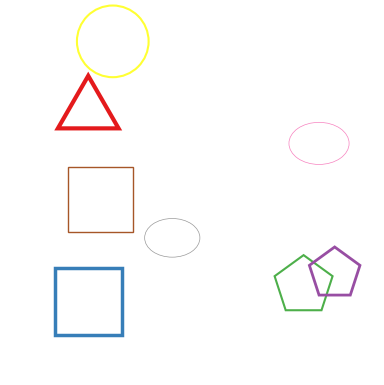[{"shape": "triangle", "thickness": 3, "radius": 0.46, "center": [0.229, 0.712]}, {"shape": "square", "thickness": 2.5, "radius": 0.44, "center": [0.229, 0.217]}, {"shape": "pentagon", "thickness": 1.5, "radius": 0.4, "center": [0.789, 0.258]}, {"shape": "pentagon", "thickness": 2, "radius": 0.35, "center": [0.869, 0.289]}, {"shape": "circle", "thickness": 1.5, "radius": 0.47, "center": [0.293, 0.893]}, {"shape": "square", "thickness": 1, "radius": 0.42, "center": [0.262, 0.481]}, {"shape": "oval", "thickness": 0.5, "radius": 0.39, "center": [0.829, 0.628]}, {"shape": "oval", "thickness": 0.5, "radius": 0.36, "center": [0.447, 0.382]}]